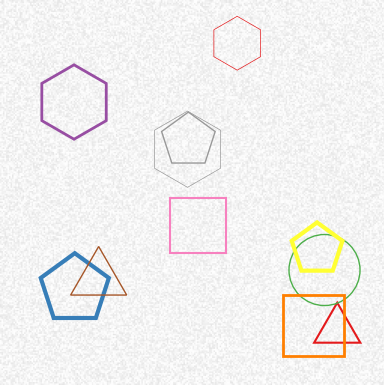[{"shape": "triangle", "thickness": 1.5, "radius": 0.35, "center": [0.876, 0.145]}, {"shape": "hexagon", "thickness": 0.5, "radius": 0.35, "center": [0.616, 0.888]}, {"shape": "pentagon", "thickness": 3, "radius": 0.47, "center": [0.194, 0.249]}, {"shape": "circle", "thickness": 1, "radius": 0.46, "center": [0.843, 0.299]}, {"shape": "hexagon", "thickness": 2, "radius": 0.48, "center": [0.192, 0.735]}, {"shape": "square", "thickness": 2, "radius": 0.39, "center": [0.815, 0.154]}, {"shape": "pentagon", "thickness": 3, "radius": 0.35, "center": [0.824, 0.353]}, {"shape": "triangle", "thickness": 1, "radius": 0.42, "center": [0.256, 0.276]}, {"shape": "square", "thickness": 1.5, "radius": 0.36, "center": [0.514, 0.415]}, {"shape": "hexagon", "thickness": 0.5, "radius": 0.49, "center": [0.487, 0.612]}, {"shape": "pentagon", "thickness": 1, "radius": 0.37, "center": [0.489, 0.636]}]